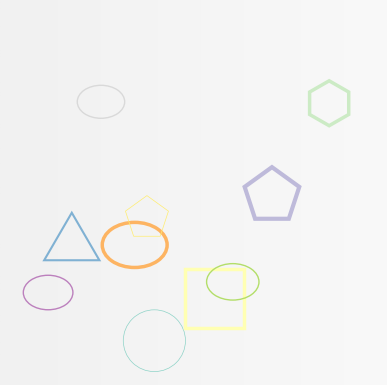[{"shape": "circle", "thickness": 0.5, "radius": 0.4, "center": [0.398, 0.115]}, {"shape": "square", "thickness": 2.5, "radius": 0.38, "center": [0.554, 0.225]}, {"shape": "pentagon", "thickness": 3, "radius": 0.37, "center": [0.702, 0.492]}, {"shape": "triangle", "thickness": 1.5, "radius": 0.41, "center": [0.185, 0.365]}, {"shape": "oval", "thickness": 2.5, "radius": 0.42, "center": [0.348, 0.364]}, {"shape": "oval", "thickness": 1, "radius": 0.34, "center": [0.601, 0.268]}, {"shape": "oval", "thickness": 1, "radius": 0.31, "center": [0.261, 0.736]}, {"shape": "oval", "thickness": 1, "radius": 0.32, "center": [0.124, 0.24]}, {"shape": "hexagon", "thickness": 2.5, "radius": 0.29, "center": [0.849, 0.732]}, {"shape": "pentagon", "thickness": 0.5, "radius": 0.29, "center": [0.379, 0.434]}]